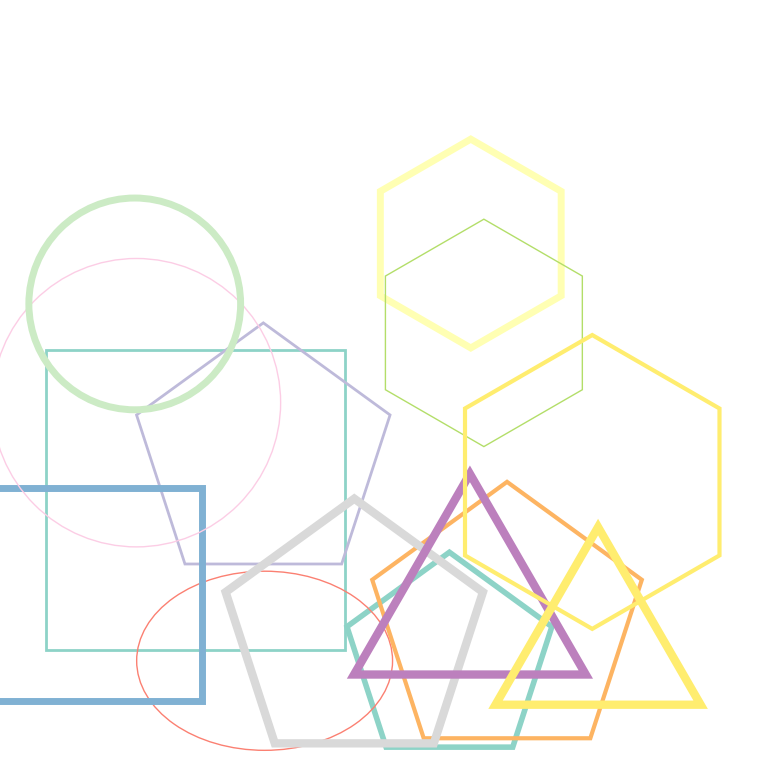[{"shape": "square", "thickness": 1, "radius": 0.97, "center": [0.254, 0.35]}, {"shape": "pentagon", "thickness": 2, "radius": 0.7, "center": [0.584, 0.143]}, {"shape": "hexagon", "thickness": 2.5, "radius": 0.68, "center": [0.611, 0.684]}, {"shape": "pentagon", "thickness": 1, "radius": 0.87, "center": [0.342, 0.408]}, {"shape": "oval", "thickness": 0.5, "radius": 0.83, "center": [0.344, 0.142]}, {"shape": "square", "thickness": 2.5, "radius": 0.69, "center": [0.124, 0.228]}, {"shape": "pentagon", "thickness": 1.5, "radius": 0.92, "center": [0.658, 0.19]}, {"shape": "hexagon", "thickness": 0.5, "radius": 0.74, "center": [0.628, 0.568]}, {"shape": "circle", "thickness": 0.5, "radius": 0.94, "center": [0.177, 0.477]}, {"shape": "pentagon", "thickness": 3, "radius": 0.88, "center": [0.46, 0.177]}, {"shape": "triangle", "thickness": 3, "radius": 0.87, "center": [0.61, 0.211]}, {"shape": "circle", "thickness": 2.5, "radius": 0.69, "center": [0.175, 0.605]}, {"shape": "triangle", "thickness": 3, "radius": 0.77, "center": [0.777, 0.162]}, {"shape": "hexagon", "thickness": 1.5, "radius": 0.95, "center": [0.769, 0.374]}]